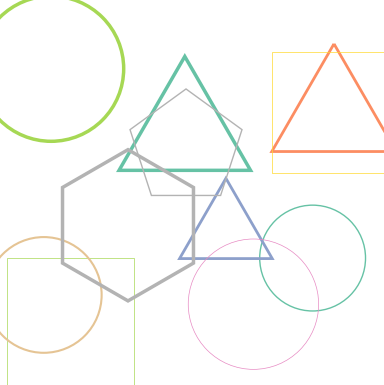[{"shape": "triangle", "thickness": 2.5, "radius": 0.99, "center": [0.48, 0.656]}, {"shape": "circle", "thickness": 1, "radius": 0.69, "center": [0.812, 0.33]}, {"shape": "triangle", "thickness": 2, "radius": 0.93, "center": [0.867, 0.7]}, {"shape": "triangle", "thickness": 2, "radius": 0.69, "center": [0.587, 0.398]}, {"shape": "circle", "thickness": 0.5, "radius": 0.85, "center": [0.658, 0.21]}, {"shape": "square", "thickness": 0.5, "radius": 0.82, "center": [0.183, 0.164]}, {"shape": "circle", "thickness": 2.5, "radius": 0.94, "center": [0.133, 0.822]}, {"shape": "square", "thickness": 0.5, "radius": 0.79, "center": [0.865, 0.708]}, {"shape": "circle", "thickness": 1.5, "radius": 0.75, "center": [0.114, 0.234]}, {"shape": "pentagon", "thickness": 1, "radius": 0.76, "center": [0.483, 0.616]}, {"shape": "hexagon", "thickness": 2.5, "radius": 0.98, "center": [0.332, 0.415]}]